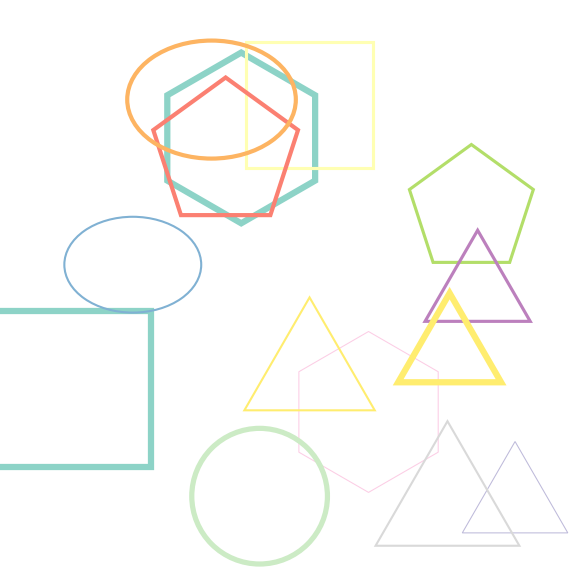[{"shape": "square", "thickness": 3, "radius": 0.68, "center": [0.126, 0.326]}, {"shape": "hexagon", "thickness": 3, "radius": 0.74, "center": [0.418, 0.76]}, {"shape": "square", "thickness": 1.5, "radius": 0.55, "center": [0.536, 0.818]}, {"shape": "triangle", "thickness": 0.5, "radius": 0.53, "center": [0.892, 0.129]}, {"shape": "pentagon", "thickness": 2, "radius": 0.66, "center": [0.391, 0.733]}, {"shape": "oval", "thickness": 1, "radius": 0.59, "center": [0.23, 0.541]}, {"shape": "oval", "thickness": 2, "radius": 0.73, "center": [0.366, 0.827]}, {"shape": "pentagon", "thickness": 1.5, "radius": 0.56, "center": [0.816, 0.636]}, {"shape": "hexagon", "thickness": 0.5, "radius": 0.7, "center": [0.638, 0.286]}, {"shape": "triangle", "thickness": 1, "radius": 0.72, "center": [0.775, 0.126]}, {"shape": "triangle", "thickness": 1.5, "radius": 0.53, "center": [0.827, 0.495]}, {"shape": "circle", "thickness": 2.5, "radius": 0.59, "center": [0.45, 0.14]}, {"shape": "triangle", "thickness": 1, "radius": 0.65, "center": [0.536, 0.354]}, {"shape": "triangle", "thickness": 3, "radius": 0.51, "center": [0.779, 0.389]}]